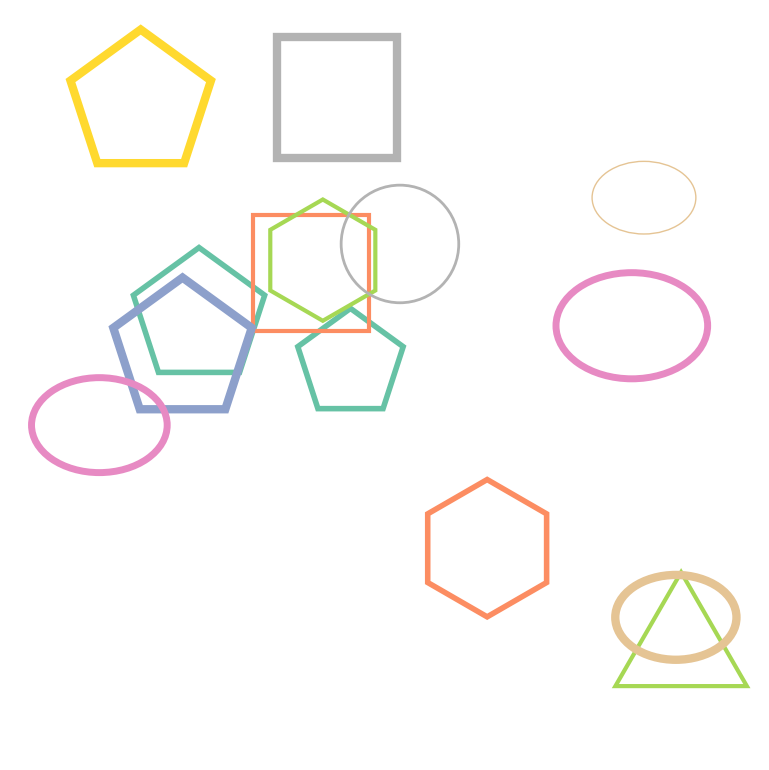[{"shape": "pentagon", "thickness": 2, "radius": 0.45, "center": [0.258, 0.589]}, {"shape": "pentagon", "thickness": 2, "radius": 0.36, "center": [0.455, 0.528]}, {"shape": "hexagon", "thickness": 2, "radius": 0.45, "center": [0.633, 0.288]}, {"shape": "square", "thickness": 1.5, "radius": 0.38, "center": [0.404, 0.645]}, {"shape": "pentagon", "thickness": 3, "radius": 0.47, "center": [0.237, 0.545]}, {"shape": "oval", "thickness": 2.5, "radius": 0.44, "center": [0.129, 0.448]}, {"shape": "oval", "thickness": 2.5, "radius": 0.49, "center": [0.821, 0.577]}, {"shape": "hexagon", "thickness": 1.5, "radius": 0.39, "center": [0.419, 0.662]}, {"shape": "triangle", "thickness": 1.5, "radius": 0.49, "center": [0.885, 0.158]}, {"shape": "pentagon", "thickness": 3, "radius": 0.48, "center": [0.183, 0.866]}, {"shape": "oval", "thickness": 3, "radius": 0.39, "center": [0.878, 0.198]}, {"shape": "oval", "thickness": 0.5, "radius": 0.34, "center": [0.836, 0.743]}, {"shape": "square", "thickness": 3, "radius": 0.39, "center": [0.438, 0.874]}, {"shape": "circle", "thickness": 1, "radius": 0.38, "center": [0.519, 0.683]}]